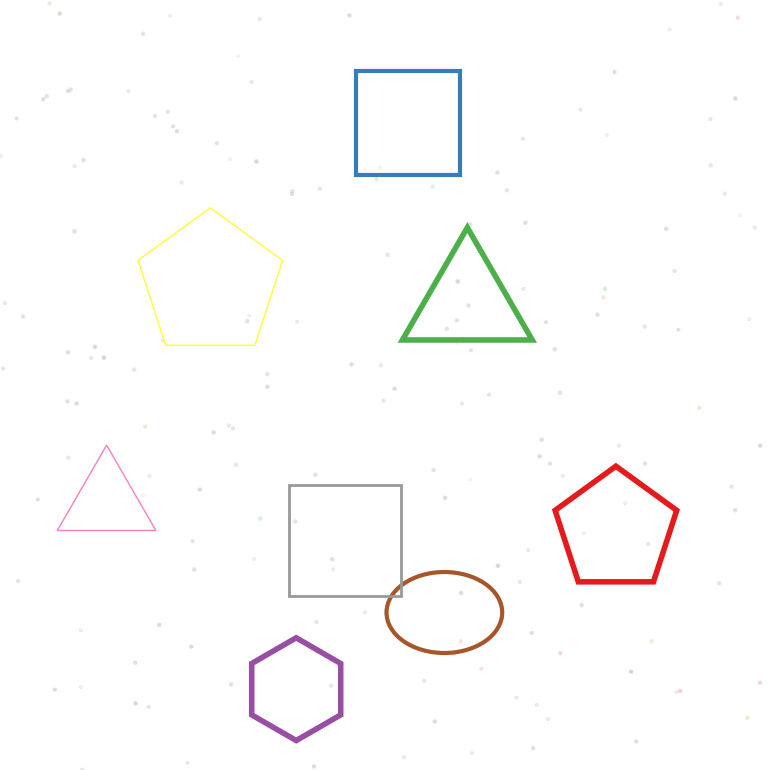[{"shape": "pentagon", "thickness": 2, "radius": 0.42, "center": [0.8, 0.312]}, {"shape": "square", "thickness": 1.5, "radius": 0.34, "center": [0.53, 0.841]}, {"shape": "triangle", "thickness": 2, "radius": 0.49, "center": [0.607, 0.607]}, {"shape": "hexagon", "thickness": 2, "radius": 0.33, "center": [0.385, 0.105]}, {"shape": "pentagon", "thickness": 0.5, "radius": 0.49, "center": [0.273, 0.631]}, {"shape": "oval", "thickness": 1.5, "radius": 0.38, "center": [0.577, 0.205]}, {"shape": "triangle", "thickness": 0.5, "radius": 0.37, "center": [0.138, 0.348]}, {"shape": "square", "thickness": 1, "radius": 0.36, "center": [0.448, 0.298]}]